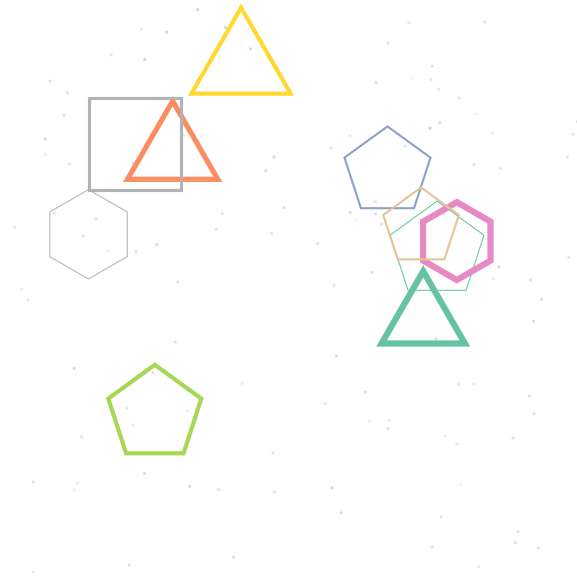[{"shape": "triangle", "thickness": 3, "radius": 0.42, "center": [0.733, 0.446]}, {"shape": "pentagon", "thickness": 0.5, "radius": 0.43, "center": [0.757, 0.565]}, {"shape": "triangle", "thickness": 2.5, "radius": 0.45, "center": [0.299, 0.734]}, {"shape": "pentagon", "thickness": 1, "radius": 0.39, "center": [0.671, 0.702]}, {"shape": "hexagon", "thickness": 3, "radius": 0.34, "center": [0.791, 0.582]}, {"shape": "pentagon", "thickness": 2, "radius": 0.42, "center": [0.268, 0.283]}, {"shape": "triangle", "thickness": 2, "radius": 0.5, "center": [0.417, 0.887]}, {"shape": "pentagon", "thickness": 1, "radius": 0.34, "center": [0.729, 0.606]}, {"shape": "hexagon", "thickness": 0.5, "radius": 0.39, "center": [0.153, 0.593]}, {"shape": "square", "thickness": 1.5, "radius": 0.4, "center": [0.234, 0.75]}]